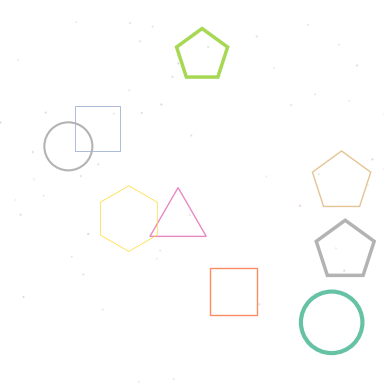[{"shape": "circle", "thickness": 3, "radius": 0.4, "center": [0.861, 0.163]}, {"shape": "square", "thickness": 1, "radius": 0.31, "center": [0.606, 0.243]}, {"shape": "square", "thickness": 0.5, "radius": 0.29, "center": [0.254, 0.666]}, {"shape": "triangle", "thickness": 1, "radius": 0.42, "center": [0.463, 0.428]}, {"shape": "pentagon", "thickness": 2.5, "radius": 0.35, "center": [0.525, 0.856]}, {"shape": "hexagon", "thickness": 0.5, "radius": 0.43, "center": [0.335, 0.432]}, {"shape": "pentagon", "thickness": 1, "radius": 0.4, "center": [0.887, 0.528]}, {"shape": "pentagon", "thickness": 2.5, "radius": 0.4, "center": [0.897, 0.349]}, {"shape": "circle", "thickness": 1.5, "radius": 0.31, "center": [0.178, 0.62]}]